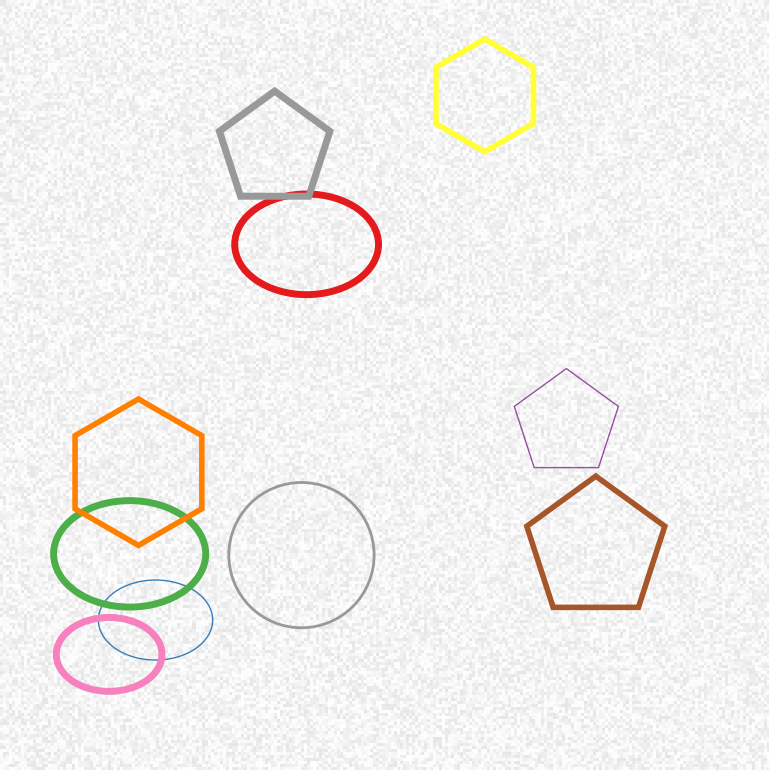[{"shape": "oval", "thickness": 2.5, "radius": 0.47, "center": [0.398, 0.683]}, {"shape": "oval", "thickness": 0.5, "radius": 0.37, "center": [0.202, 0.195]}, {"shape": "oval", "thickness": 2.5, "radius": 0.49, "center": [0.168, 0.281]}, {"shape": "pentagon", "thickness": 0.5, "radius": 0.36, "center": [0.736, 0.45]}, {"shape": "hexagon", "thickness": 2, "radius": 0.48, "center": [0.18, 0.387]}, {"shape": "hexagon", "thickness": 2, "radius": 0.37, "center": [0.63, 0.876]}, {"shape": "pentagon", "thickness": 2, "radius": 0.47, "center": [0.774, 0.287]}, {"shape": "oval", "thickness": 2.5, "radius": 0.34, "center": [0.142, 0.15]}, {"shape": "circle", "thickness": 1, "radius": 0.47, "center": [0.392, 0.279]}, {"shape": "pentagon", "thickness": 2.5, "radius": 0.38, "center": [0.357, 0.806]}]